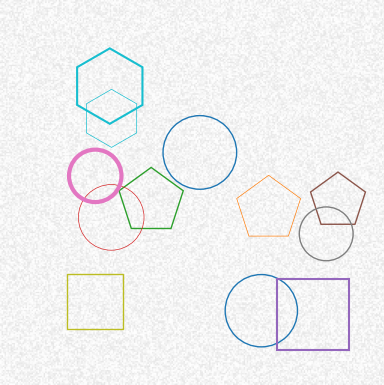[{"shape": "circle", "thickness": 1, "radius": 0.47, "center": [0.679, 0.193]}, {"shape": "circle", "thickness": 1, "radius": 0.48, "center": [0.519, 0.604]}, {"shape": "pentagon", "thickness": 0.5, "radius": 0.44, "center": [0.698, 0.457]}, {"shape": "pentagon", "thickness": 1, "radius": 0.44, "center": [0.393, 0.477]}, {"shape": "circle", "thickness": 0.5, "radius": 0.43, "center": [0.289, 0.435]}, {"shape": "square", "thickness": 1.5, "radius": 0.46, "center": [0.813, 0.183]}, {"shape": "pentagon", "thickness": 1, "radius": 0.37, "center": [0.878, 0.478]}, {"shape": "circle", "thickness": 3, "radius": 0.34, "center": [0.247, 0.543]}, {"shape": "circle", "thickness": 1, "radius": 0.35, "center": [0.847, 0.393]}, {"shape": "square", "thickness": 1, "radius": 0.36, "center": [0.247, 0.217]}, {"shape": "hexagon", "thickness": 1.5, "radius": 0.49, "center": [0.285, 0.776]}, {"shape": "hexagon", "thickness": 0.5, "radius": 0.38, "center": [0.29, 0.693]}]